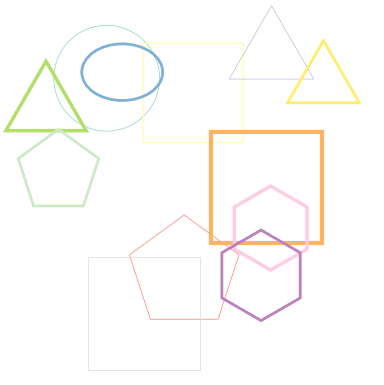[{"shape": "circle", "thickness": 0.5, "radius": 0.69, "center": [0.277, 0.797]}, {"shape": "square", "thickness": 1, "radius": 0.65, "center": [0.501, 0.759]}, {"shape": "triangle", "thickness": 0.5, "radius": 0.63, "center": [0.705, 0.858]}, {"shape": "pentagon", "thickness": 0.5, "radius": 0.75, "center": [0.478, 0.292]}, {"shape": "oval", "thickness": 2, "radius": 0.53, "center": [0.317, 0.813]}, {"shape": "square", "thickness": 3, "radius": 0.72, "center": [0.692, 0.513]}, {"shape": "triangle", "thickness": 2.5, "radius": 0.6, "center": [0.12, 0.721]}, {"shape": "hexagon", "thickness": 2.5, "radius": 0.55, "center": [0.703, 0.408]}, {"shape": "square", "thickness": 0.5, "radius": 0.73, "center": [0.373, 0.186]}, {"shape": "hexagon", "thickness": 2, "radius": 0.59, "center": [0.678, 0.285]}, {"shape": "pentagon", "thickness": 2, "radius": 0.55, "center": [0.152, 0.554]}, {"shape": "triangle", "thickness": 2, "radius": 0.54, "center": [0.84, 0.787]}]